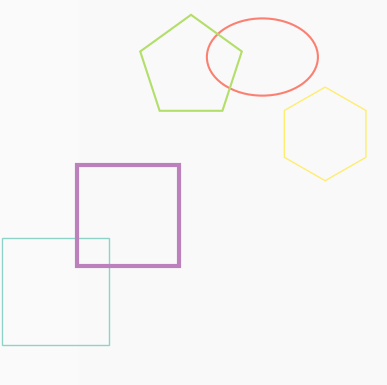[{"shape": "square", "thickness": 1, "radius": 0.69, "center": [0.143, 0.242]}, {"shape": "oval", "thickness": 1.5, "radius": 0.72, "center": [0.677, 0.852]}, {"shape": "pentagon", "thickness": 1.5, "radius": 0.69, "center": [0.493, 0.824]}, {"shape": "square", "thickness": 3, "radius": 0.66, "center": [0.33, 0.441]}, {"shape": "hexagon", "thickness": 1, "radius": 0.61, "center": [0.839, 0.652]}]